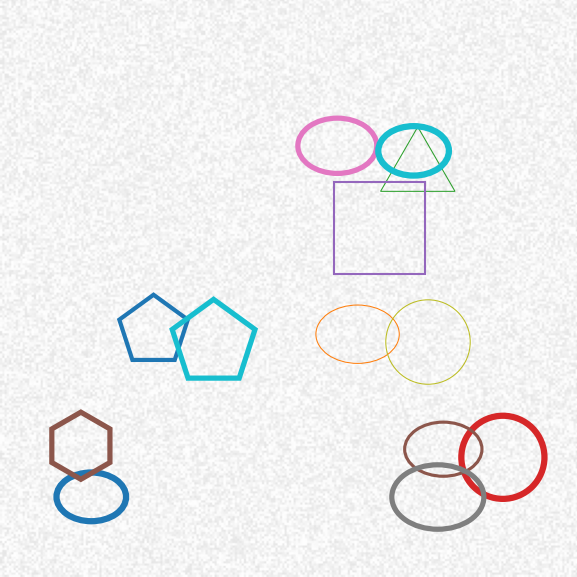[{"shape": "pentagon", "thickness": 2, "radius": 0.31, "center": [0.266, 0.426]}, {"shape": "oval", "thickness": 3, "radius": 0.3, "center": [0.158, 0.139]}, {"shape": "oval", "thickness": 0.5, "radius": 0.36, "center": [0.619, 0.42]}, {"shape": "triangle", "thickness": 0.5, "radius": 0.37, "center": [0.723, 0.705]}, {"shape": "circle", "thickness": 3, "radius": 0.36, "center": [0.871, 0.207]}, {"shape": "square", "thickness": 1, "radius": 0.4, "center": [0.657, 0.604]}, {"shape": "hexagon", "thickness": 2.5, "radius": 0.29, "center": [0.14, 0.227]}, {"shape": "oval", "thickness": 1.5, "radius": 0.33, "center": [0.768, 0.221]}, {"shape": "oval", "thickness": 2.5, "radius": 0.34, "center": [0.584, 0.747]}, {"shape": "oval", "thickness": 2.5, "radius": 0.4, "center": [0.758, 0.138]}, {"shape": "circle", "thickness": 0.5, "radius": 0.37, "center": [0.741, 0.407]}, {"shape": "pentagon", "thickness": 2.5, "radius": 0.38, "center": [0.37, 0.405]}, {"shape": "oval", "thickness": 3, "radius": 0.31, "center": [0.716, 0.738]}]